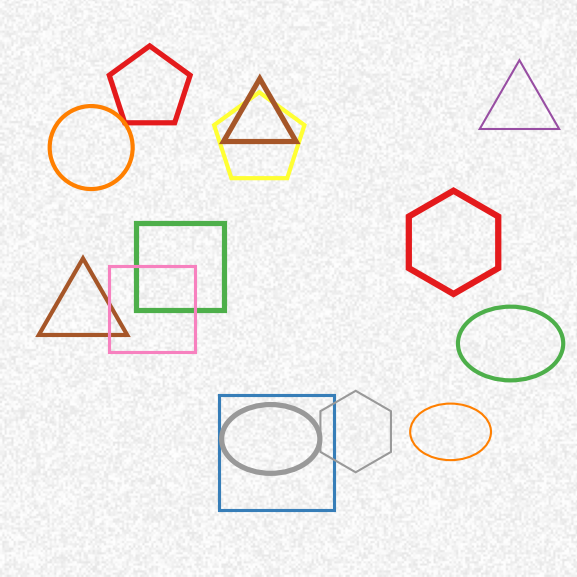[{"shape": "hexagon", "thickness": 3, "radius": 0.45, "center": [0.785, 0.58]}, {"shape": "pentagon", "thickness": 2.5, "radius": 0.37, "center": [0.259, 0.846]}, {"shape": "square", "thickness": 1.5, "radius": 0.5, "center": [0.479, 0.215]}, {"shape": "oval", "thickness": 2, "radius": 0.46, "center": [0.884, 0.404]}, {"shape": "square", "thickness": 2.5, "radius": 0.38, "center": [0.312, 0.537]}, {"shape": "triangle", "thickness": 1, "radius": 0.4, "center": [0.899, 0.815]}, {"shape": "circle", "thickness": 2, "radius": 0.36, "center": [0.158, 0.744]}, {"shape": "oval", "thickness": 1, "radius": 0.35, "center": [0.78, 0.251]}, {"shape": "pentagon", "thickness": 2, "radius": 0.41, "center": [0.449, 0.757]}, {"shape": "triangle", "thickness": 2, "radius": 0.44, "center": [0.144, 0.463]}, {"shape": "triangle", "thickness": 2.5, "radius": 0.36, "center": [0.45, 0.79]}, {"shape": "square", "thickness": 1.5, "radius": 0.37, "center": [0.263, 0.464]}, {"shape": "hexagon", "thickness": 1, "radius": 0.35, "center": [0.616, 0.252]}, {"shape": "oval", "thickness": 2.5, "radius": 0.43, "center": [0.469, 0.239]}]